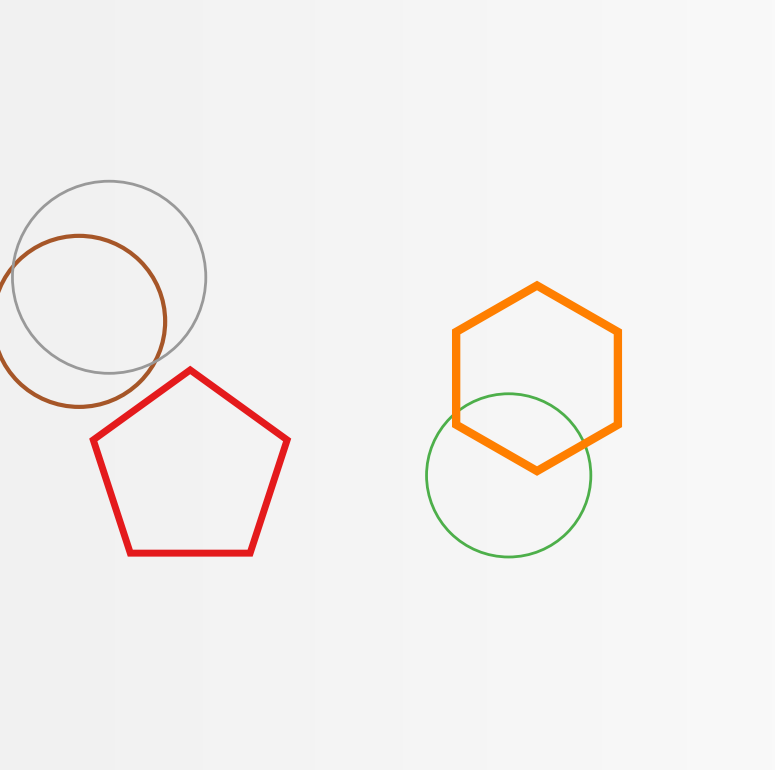[{"shape": "pentagon", "thickness": 2.5, "radius": 0.66, "center": [0.245, 0.388]}, {"shape": "circle", "thickness": 1, "radius": 0.53, "center": [0.656, 0.383]}, {"shape": "hexagon", "thickness": 3, "radius": 0.6, "center": [0.693, 0.509]}, {"shape": "circle", "thickness": 1.5, "radius": 0.56, "center": [0.102, 0.583]}, {"shape": "circle", "thickness": 1, "radius": 0.62, "center": [0.141, 0.64]}]